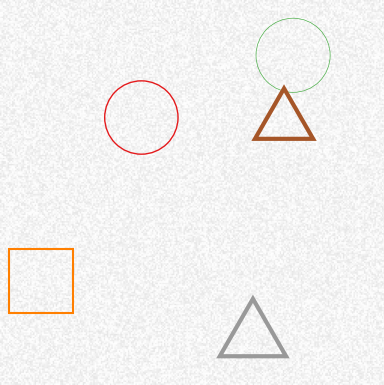[{"shape": "circle", "thickness": 1, "radius": 0.48, "center": [0.367, 0.695]}, {"shape": "circle", "thickness": 0.5, "radius": 0.48, "center": [0.761, 0.856]}, {"shape": "square", "thickness": 1.5, "radius": 0.41, "center": [0.106, 0.27]}, {"shape": "triangle", "thickness": 3, "radius": 0.44, "center": [0.738, 0.683]}, {"shape": "triangle", "thickness": 3, "radius": 0.5, "center": [0.657, 0.124]}]